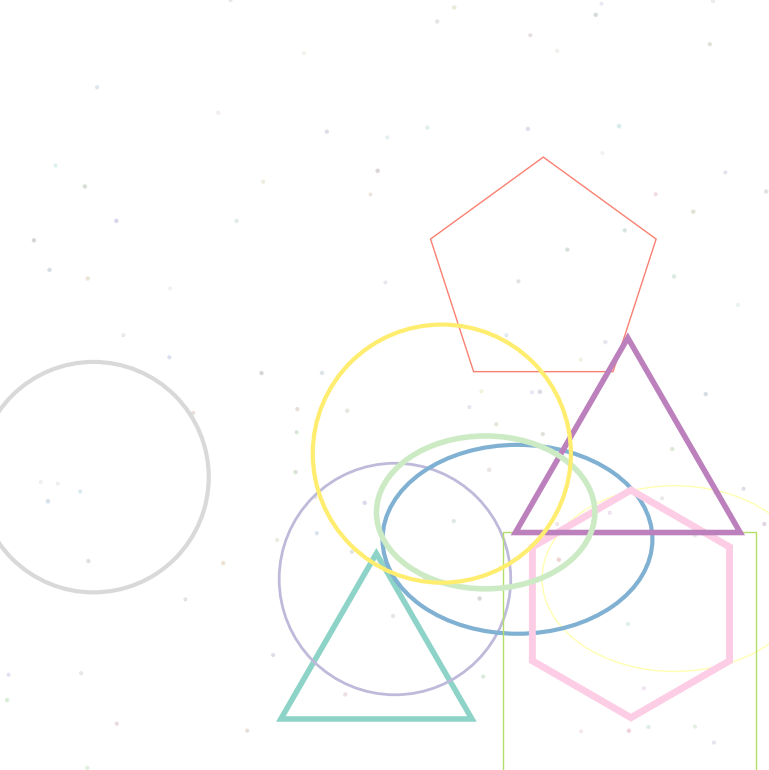[{"shape": "triangle", "thickness": 2, "radius": 0.72, "center": [0.489, 0.138]}, {"shape": "oval", "thickness": 0.5, "radius": 0.86, "center": [0.876, 0.249]}, {"shape": "circle", "thickness": 1, "radius": 0.75, "center": [0.513, 0.248]}, {"shape": "pentagon", "thickness": 0.5, "radius": 0.77, "center": [0.706, 0.642]}, {"shape": "oval", "thickness": 1.5, "radius": 0.88, "center": [0.672, 0.3]}, {"shape": "square", "thickness": 0.5, "radius": 0.82, "center": [0.817, 0.145]}, {"shape": "hexagon", "thickness": 2.5, "radius": 0.74, "center": [0.819, 0.216]}, {"shape": "circle", "thickness": 1.5, "radius": 0.75, "center": [0.121, 0.38]}, {"shape": "triangle", "thickness": 2, "radius": 0.84, "center": [0.815, 0.393]}, {"shape": "oval", "thickness": 2, "radius": 0.71, "center": [0.631, 0.335]}, {"shape": "circle", "thickness": 1.5, "radius": 0.84, "center": [0.574, 0.411]}]